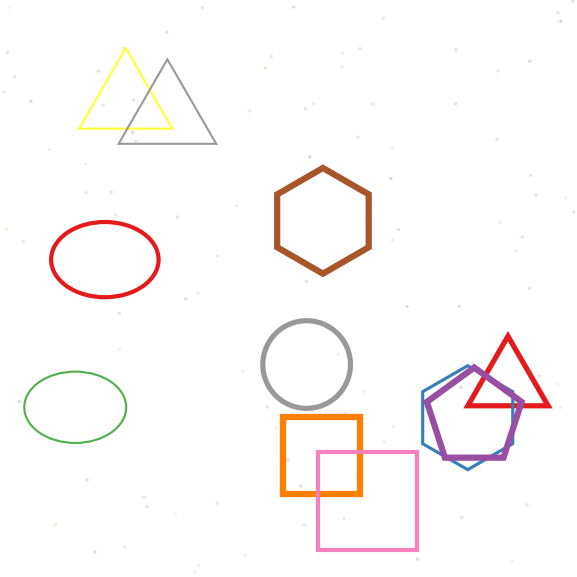[{"shape": "triangle", "thickness": 2.5, "radius": 0.4, "center": [0.88, 0.337]}, {"shape": "oval", "thickness": 2, "radius": 0.47, "center": [0.182, 0.55]}, {"shape": "hexagon", "thickness": 1.5, "radius": 0.45, "center": [0.81, 0.276]}, {"shape": "oval", "thickness": 1, "radius": 0.44, "center": [0.13, 0.294]}, {"shape": "pentagon", "thickness": 3, "radius": 0.43, "center": [0.821, 0.276]}, {"shape": "square", "thickness": 3, "radius": 0.33, "center": [0.556, 0.211]}, {"shape": "triangle", "thickness": 1, "radius": 0.46, "center": [0.218, 0.823]}, {"shape": "hexagon", "thickness": 3, "radius": 0.46, "center": [0.559, 0.617]}, {"shape": "square", "thickness": 2, "radius": 0.43, "center": [0.637, 0.131]}, {"shape": "circle", "thickness": 2.5, "radius": 0.38, "center": [0.531, 0.368]}, {"shape": "triangle", "thickness": 1, "radius": 0.49, "center": [0.29, 0.799]}]